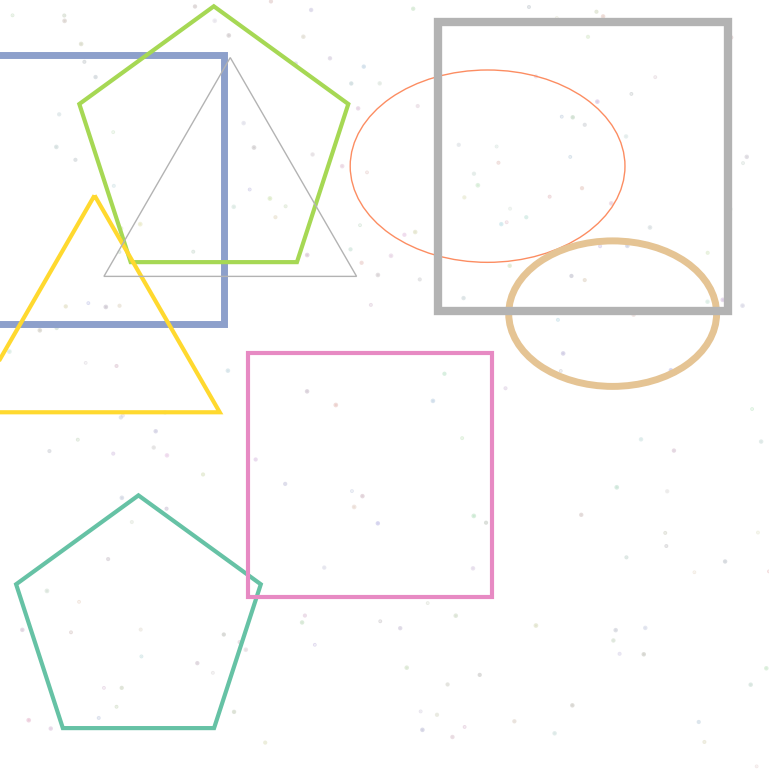[{"shape": "pentagon", "thickness": 1.5, "radius": 0.84, "center": [0.18, 0.19]}, {"shape": "oval", "thickness": 0.5, "radius": 0.89, "center": [0.633, 0.784]}, {"shape": "square", "thickness": 2.5, "radius": 0.87, "center": [0.116, 0.754]}, {"shape": "square", "thickness": 1.5, "radius": 0.79, "center": [0.48, 0.383]}, {"shape": "pentagon", "thickness": 1.5, "radius": 0.92, "center": [0.278, 0.808]}, {"shape": "triangle", "thickness": 1.5, "radius": 0.94, "center": [0.123, 0.558]}, {"shape": "oval", "thickness": 2.5, "radius": 0.67, "center": [0.796, 0.593]}, {"shape": "square", "thickness": 3, "radius": 0.94, "center": [0.757, 0.783]}, {"shape": "triangle", "thickness": 0.5, "radius": 0.95, "center": [0.299, 0.736]}]